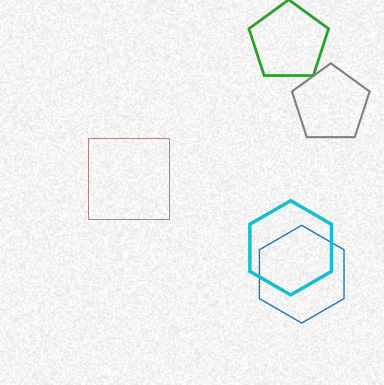[{"shape": "hexagon", "thickness": 1, "radius": 0.63, "center": [0.784, 0.288]}, {"shape": "pentagon", "thickness": 2, "radius": 0.54, "center": [0.75, 0.892]}, {"shape": "square", "thickness": 0.5, "radius": 0.53, "center": [0.334, 0.536]}, {"shape": "pentagon", "thickness": 1.5, "radius": 0.53, "center": [0.859, 0.73]}, {"shape": "hexagon", "thickness": 2.5, "radius": 0.61, "center": [0.755, 0.356]}]